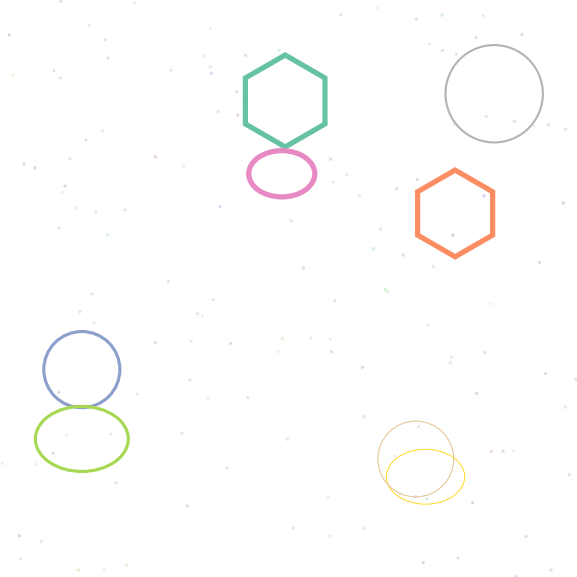[{"shape": "hexagon", "thickness": 2.5, "radius": 0.4, "center": [0.494, 0.824]}, {"shape": "hexagon", "thickness": 2.5, "radius": 0.38, "center": [0.788, 0.63]}, {"shape": "circle", "thickness": 1.5, "radius": 0.33, "center": [0.142, 0.359]}, {"shape": "oval", "thickness": 2.5, "radius": 0.29, "center": [0.488, 0.698]}, {"shape": "oval", "thickness": 1.5, "radius": 0.4, "center": [0.142, 0.239]}, {"shape": "oval", "thickness": 0.5, "radius": 0.34, "center": [0.737, 0.174]}, {"shape": "circle", "thickness": 0.5, "radius": 0.33, "center": [0.72, 0.204]}, {"shape": "circle", "thickness": 1, "radius": 0.42, "center": [0.856, 0.837]}]